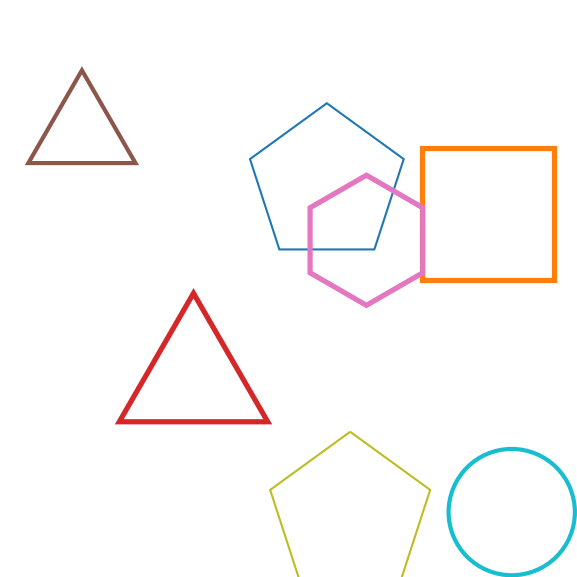[{"shape": "pentagon", "thickness": 1, "radius": 0.7, "center": [0.566, 0.68]}, {"shape": "square", "thickness": 2.5, "radius": 0.57, "center": [0.845, 0.629]}, {"shape": "triangle", "thickness": 2.5, "radius": 0.74, "center": [0.335, 0.343]}, {"shape": "triangle", "thickness": 2, "radius": 0.54, "center": [0.142, 0.77]}, {"shape": "hexagon", "thickness": 2.5, "radius": 0.56, "center": [0.635, 0.583]}, {"shape": "pentagon", "thickness": 1, "radius": 0.73, "center": [0.606, 0.106]}, {"shape": "circle", "thickness": 2, "radius": 0.55, "center": [0.886, 0.112]}]